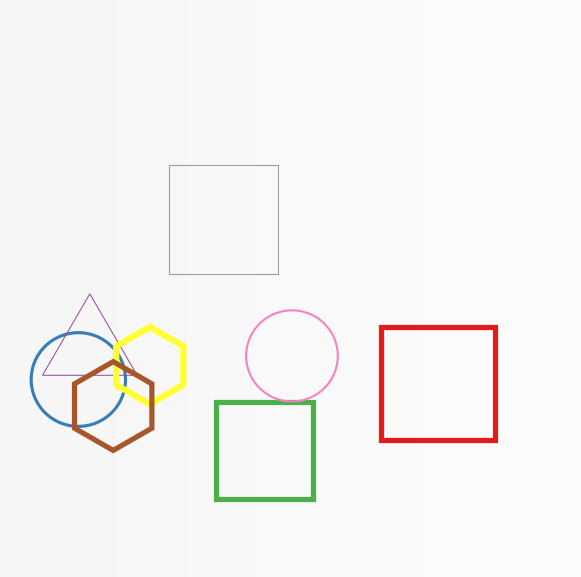[{"shape": "square", "thickness": 2.5, "radius": 0.49, "center": [0.753, 0.335]}, {"shape": "circle", "thickness": 1.5, "radius": 0.41, "center": [0.135, 0.342]}, {"shape": "square", "thickness": 2.5, "radius": 0.42, "center": [0.455, 0.219]}, {"shape": "triangle", "thickness": 0.5, "radius": 0.47, "center": [0.155, 0.396]}, {"shape": "hexagon", "thickness": 3, "radius": 0.33, "center": [0.258, 0.366]}, {"shape": "hexagon", "thickness": 2.5, "radius": 0.38, "center": [0.195, 0.296]}, {"shape": "circle", "thickness": 1, "radius": 0.39, "center": [0.502, 0.383]}, {"shape": "square", "thickness": 0.5, "radius": 0.47, "center": [0.385, 0.619]}]